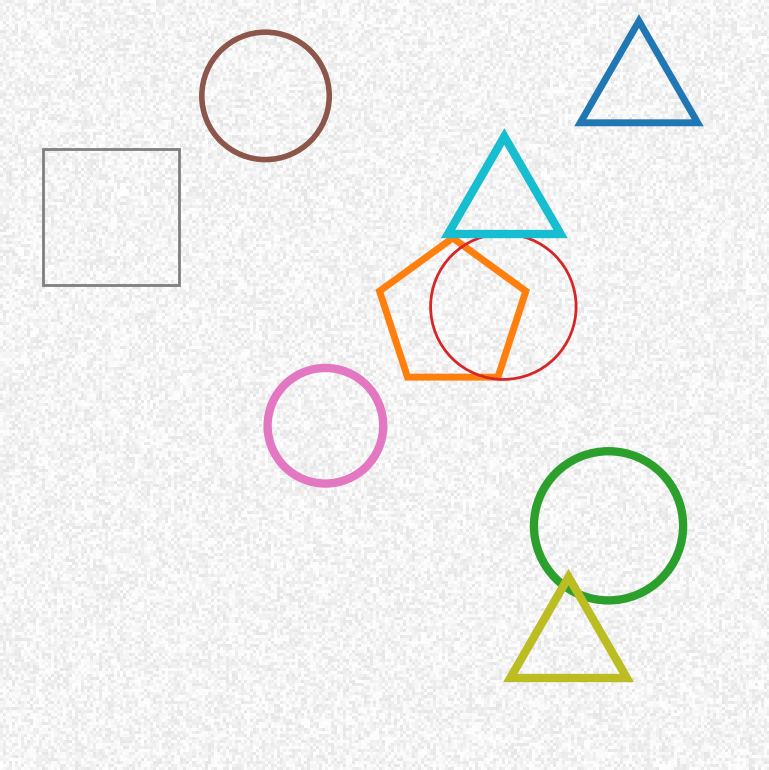[{"shape": "triangle", "thickness": 2.5, "radius": 0.44, "center": [0.83, 0.885]}, {"shape": "pentagon", "thickness": 2.5, "radius": 0.5, "center": [0.588, 0.591]}, {"shape": "circle", "thickness": 3, "radius": 0.48, "center": [0.79, 0.317]}, {"shape": "circle", "thickness": 1, "radius": 0.47, "center": [0.654, 0.602]}, {"shape": "circle", "thickness": 2, "radius": 0.41, "center": [0.345, 0.875]}, {"shape": "circle", "thickness": 3, "radius": 0.38, "center": [0.423, 0.447]}, {"shape": "square", "thickness": 1, "radius": 0.44, "center": [0.144, 0.718]}, {"shape": "triangle", "thickness": 3, "radius": 0.44, "center": [0.738, 0.163]}, {"shape": "triangle", "thickness": 3, "radius": 0.42, "center": [0.655, 0.738]}]